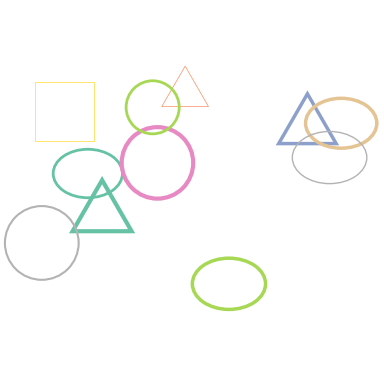[{"shape": "triangle", "thickness": 3, "radius": 0.44, "center": [0.265, 0.444]}, {"shape": "oval", "thickness": 2, "radius": 0.45, "center": [0.228, 0.549]}, {"shape": "triangle", "thickness": 0.5, "radius": 0.35, "center": [0.481, 0.758]}, {"shape": "triangle", "thickness": 2.5, "radius": 0.43, "center": [0.799, 0.67]}, {"shape": "circle", "thickness": 3, "radius": 0.46, "center": [0.409, 0.577]}, {"shape": "circle", "thickness": 2, "radius": 0.34, "center": [0.397, 0.721]}, {"shape": "oval", "thickness": 2.5, "radius": 0.48, "center": [0.595, 0.263]}, {"shape": "square", "thickness": 0.5, "radius": 0.38, "center": [0.167, 0.711]}, {"shape": "oval", "thickness": 2.5, "radius": 0.46, "center": [0.886, 0.68]}, {"shape": "circle", "thickness": 1.5, "radius": 0.48, "center": [0.109, 0.369]}, {"shape": "oval", "thickness": 1, "radius": 0.48, "center": [0.856, 0.591]}]